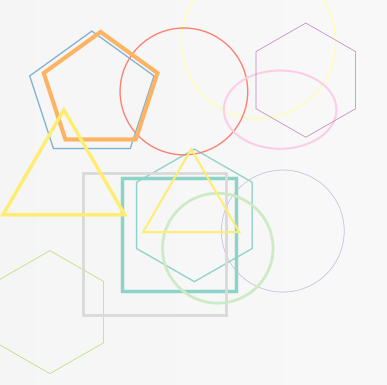[{"shape": "square", "thickness": 2.5, "radius": 0.73, "center": [0.461, 0.39]}, {"shape": "hexagon", "thickness": 1, "radius": 0.86, "center": [0.502, 0.441]}, {"shape": "circle", "thickness": 1, "radius": 1.0, "center": [0.667, 0.891]}, {"shape": "circle", "thickness": 0.5, "radius": 0.79, "center": [0.73, 0.4]}, {"shape": "circle", "thickness": 1, "radius": 0.82, "center": [0.475, 0.763]}, {"shape": "pentagon", "thickness": 1, "radius": 0.84, "center": [0.237, 0.751]}, {"shape": "pentagon", "thickness": 3, "radius": 0.77, "center": [0.26, 0.763]}, {"shape": "hexagon", "thickness": 0.5, "radius": 0.8, "center": [0.129, 0.189]}, {"shape": "oval", "thickness": 1.5, "radius": 0.73, "center": [0.723, 0.715]}, {"shape": "square", "thickness": 2, "radius": 0.92, "center": [0.399, 0.367]}, {"shape": "hexagon", "thickness": 0.5, "radius": 0.74, "center": [0.789, 0.792]}, {"shape": "circle", "thickness": 2, "radius": 0.71, "center": [0.562, 0.355]}, {"shape": "triangle", "thickness": 2.5, "radius": 0.91, "center": [0.165, 0.533]}, {"shape": "triangle", "thickness": 1.5, "radius": 0.72, "center": [0.493, 0.469]}]